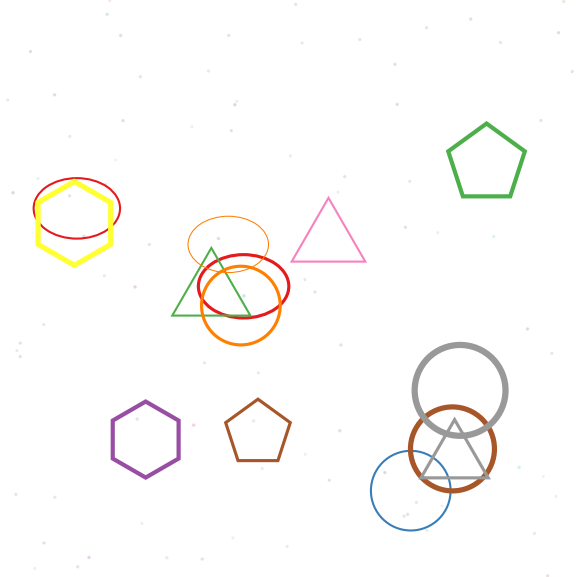[{"shape": "oval", "thickness": 1, "radius": 0.37, "center": [0.133, 0.638]}, {"shape": "oval", "thickness": 1.5, "radius": 0.39, "center": [0.422, 0.503]}, {"shape": "circle", "thickness": 1, "radius": 0.34, "center": [0.711, 0.15]}, {"shape": "triangle", "thickness": 1, "radius": 0.39, "center": [0.366, 0.492]}, {"shape": "pentagon", "thickness": 2, "radius": 0.35, "center": [0.843, 0.716]}, {"shape": "hexagon", "thickness": 2, "radius": 0.33, "center": [0.252, 0.238]}, {"shape": "oval", "thickness": 0.5, "radius": 0.35, "center": [0.395, 0.576]}, {"shape": "circle", "thickness": 1.5, "radius": 0.34, "center": [0.417, 0.47]}, {"shape": "hexagon", "thickness": 2.5, "radius": 0.36, "center": [0.129, 0.612]}, {"shape": "circle", "thickness": 2.5, "radius": 0.36, "center": [0.783, 0.222]}, {"shape": "pentagon", "thickness": 1.5, "radius": 0.29, "center": [0.447, 0.249]}, {"shape": "triangle", "thickness": 1, "radius": 0.37, "center": [0.569, 0.583]}, {"shape": "triangle", "thickness": 1.5, "radius": 0.34, "center": [0.787, 0.205]}, {"shape": "circle", "thickness": 3, "radius": 0.39, "center": [0.797, 0.323]}]